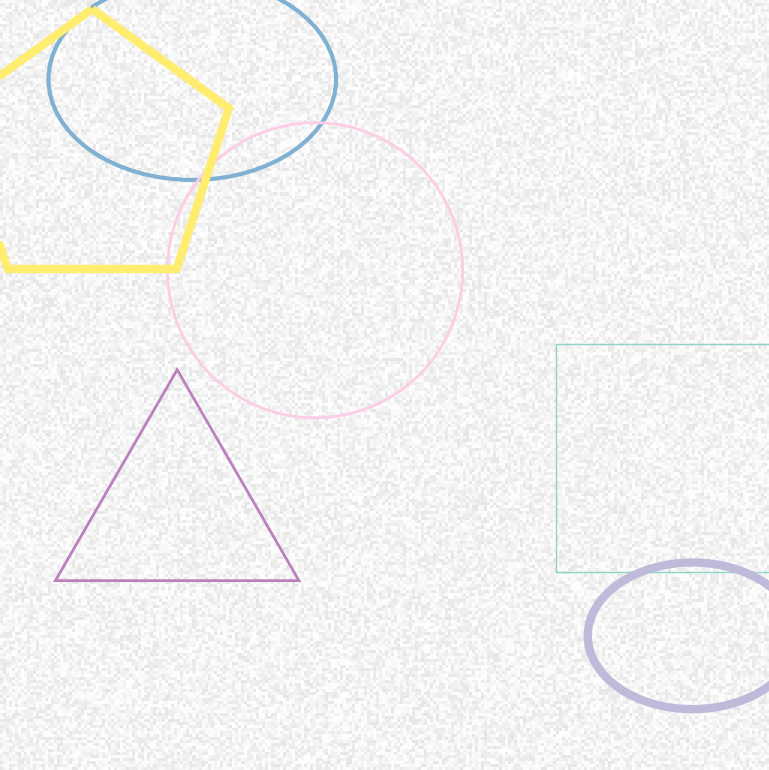[{"shape": "square", "thickness": 0.5, "radius": 0.74, "center": [0.87, 0.405]}, {"shape": "oval", "thickness": 3, "radius": 0.68, "center": [0.899, 0.174]}, {"shape": "oval", "thickness": 1.5, "radius": 0.93, "center": [0.25, 0.897]}, {"shape": "circle", "thickness": 1, "radius": 0.96, "center": [0.409, 0.649]}, {"shape": "triangle", "thickness": 1, "radius": 0.91, "center": [0.23, 0.337]}, {"shape": "pentagon", "thickness": 3, "radius": 0.93, "center": [0.12, 0.802]}]